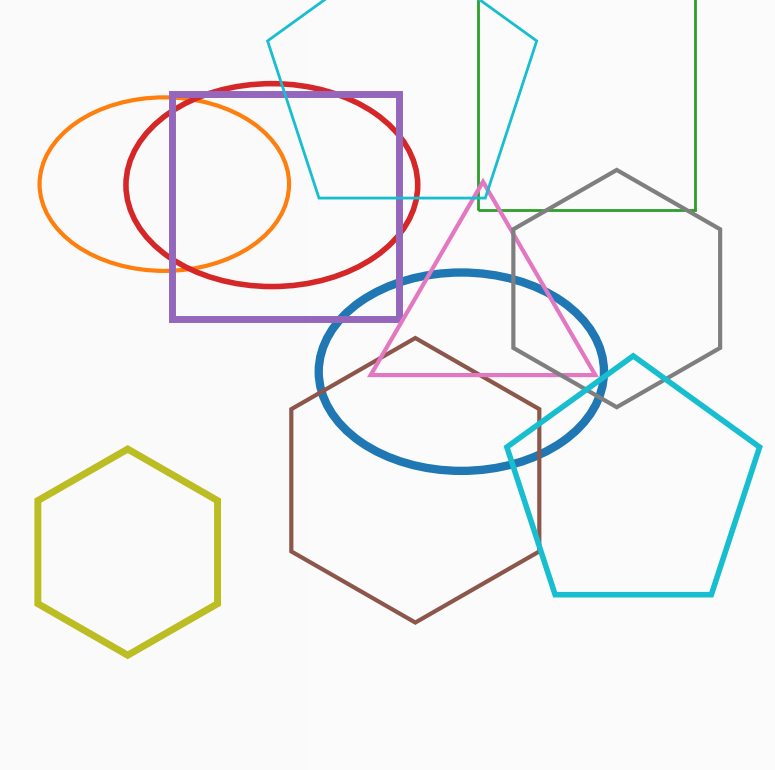[{"shape": "oval", "thickness": 3, "radius": 0.92, "center": [0.595, 0.517]}, {"shape": "oval", "thickness": 1.5, "radius": 0.8, "center": [0.212, 0.761]}, {"shape": "square", "thickness": 1, "radius": 0.7, "center": [0.757, 0.867]}, {"shape": "oval", "thickness": 2, "radius": 0.94, "center": [0.351, 0.76]}, {"shape": "square", "thickness": 2.5, "radius": 0.73, "center": [0.369, 0.732]}, {"shape": "hexagon", "thickness": 1.5, "radius": 0.92, "center": [0.536, 0.376]}, {"shape": "triangle", "thickness": 1.5, "radius": 0.84, "center": [0.623, 0.597]}, {"shape": "hexagon", "thickness": 1.5, "radius": 0.77, "center": [0.796, 0.625]}, {"shape": "hexagon", "thickness": 2.5, "radius": 0.67, "center": [0.165, 0.283]}, {"shape": "pentagon", "thickness": 2, "radius": 0.86, "center": [0.817, 0.366]}, {"shape": "pentagon", "thickness": 1, "radius": 0.91, "center": [0.519, 0.89]}]